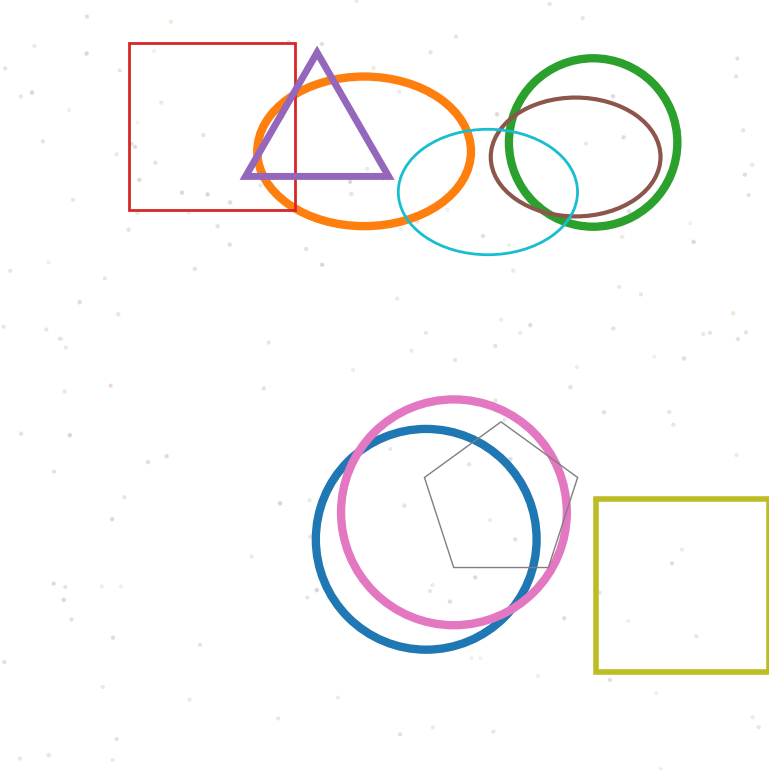[{"shape": "circle", "thickness": 3, "radius": 0.72, "center": [0.554, 0.3]}, {"shape": "oval", "thickness": 3, "radius": 0.69, "center": [0.473, 0.803]}, {"shape": "circle", "thickness": 3, "radius": 0.55, "center": [0.77, 0.815]}, {"shape": "square", "thickness": 1, "radius": 0.54, "center": [0.275, 0.836]}, {"shape": "triangle", "thickness": 2.5, "radius": 0.54, "center": [0.412, 0.825]}, {"shape": "oval", "thickness": 1.5, "radius": 0.55, "center": [0.748, 0.796]}, {"shape": "circle", "thickness": 3, "radius": 0.73, "center": [0.59, 0.335]}, {"shape": "pentagon", "thickness": 0.5, "radius": 0.52, "center": [0.651, 0.348]}, {"shape": "square", "thickness": 2, "radius": 0.56, "center": [0.887, 0.24]}, {"shape": "oval", "thickness": 1, "radius": 0.58, "center": [0.634, 0.751]}]